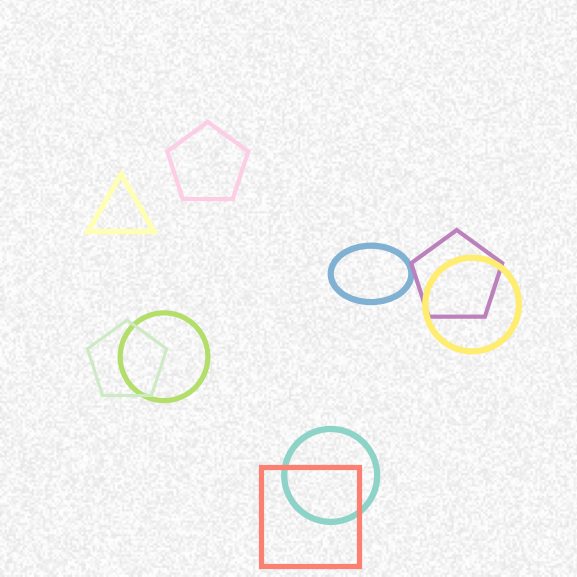[{"shape": "circle", "thickness": 3, "radius": 0.4, "center": [0.573, 0.176]}, {"shape": "triangle", "thickness": 2.5, "radius": 0.33, "center": [0.21, 0.631]}, {"shape": "square", "thickness": 2.5, "radius": 0.42, "center": [0.536, 0.105]}, {"shape": "oval", "thickness": 3, "radius": 0.35, "center": [0.642, 0.525]}, {"shape": "circle", "thickness": 2.5, "radius": 0.38, "center": [0.284, 0.381]}, {"shape": "pentagon", "thickness": 2, "radius": 0.37, "center": [0.36, 0.714]}, {"shape": "pentagon", "thickness": 2, "radius": 0.41, "center": [0.791, 0.518]}, {"shape": "pentagon", "thickness": 1.5, "radius": 0.36, "center": [0.22, 0.373]}, {"shape": "circle", "thickness": 3, "radius": 0.41, "center": [0.818, 0.472]}]